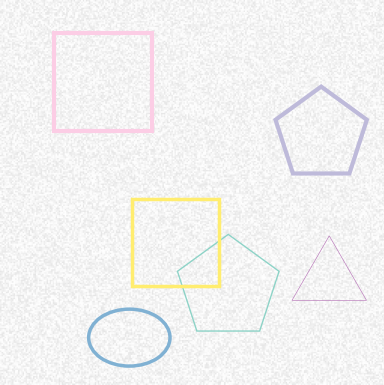[{"shape": "pentagon", "thickness": 1, "radius": 0.69, "center": [0.593, 0.252]}, {"shape": "pentagon", "thickness": 3, "radius": 0.62, "center": [0.834, 0.65]}, {"shape": "oval", "thickness": 2.5, "radius": 0.53, "center": [0.336, 0.123]}, {"shape": "square", "thickness": 3, "radius": 0.63, "center": [0.268, 0.787]}, {"shape": "triangle", "thickness": 0.5, "radius": 0.56, "center": [0.855, 0.276]}, {"shape": "square", "thickness": 2.5, "radius": 0.56, "center": [0.455, 0.37]}]